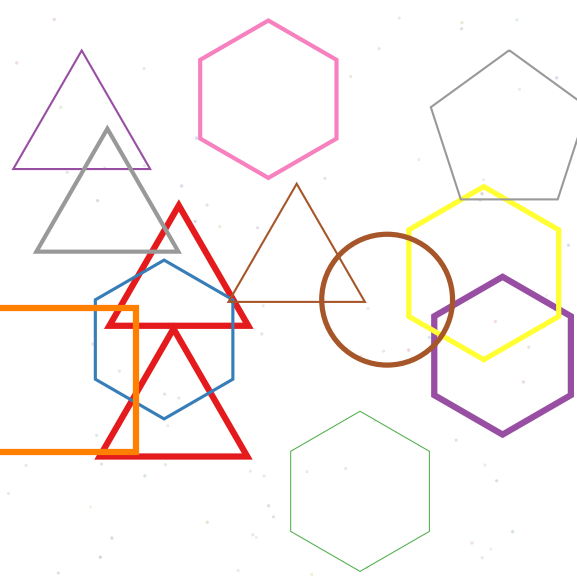[{"shape": "triangle", "thickness": 3, "radius": 0.74, "center": [0.3, 0.282]}, {"shape": "triangle", "thickness": 3, "radius": 0.69, "center": [0.31, 0.504]}, {"shape": "hexagon", "thickness": 1.5, "radius": 0.69, "center": [0.284, 0.411]}, {"shape": "hexagon", "thickness": 0.5, "radius": 0.69, "center": [0.623, 0.148]}, {"shape": "hexagon", "thickness": 3, "radius": 0.68, "center": [0.87, 0.383]}, {"shape": "triangle", "thickness": 1, "radius": 0.68, "center": [0.141, 0.775]}, {"shape": "square", "thickness": 3, "radius": 0.62, "center": [0.111, 0.341]}, {"shape": "hexagon", "thickness": 2.5, "radius": 0.75, "center": [0.838, 0.526]}, {"shape": "triangle", "thickness": 1, "radius": 0.68, "center": [0.514, 0.545]}, {"shape": "circle", "thickness": 2.5, "radius": 0.57, "center": [0.67, 0.48]}, {"shape": "hexagon", "thickness": 2, "radius": 0.68, "center": [0.465, 0.827]}, {"shape": "triangle", "thickness": 2, "radius": 0.71, "center": [0.186, 0.634]}, {"shape": "pentagon", "thickness": 1, "radius": 0.71, "center": [0.882, 0.769]}]